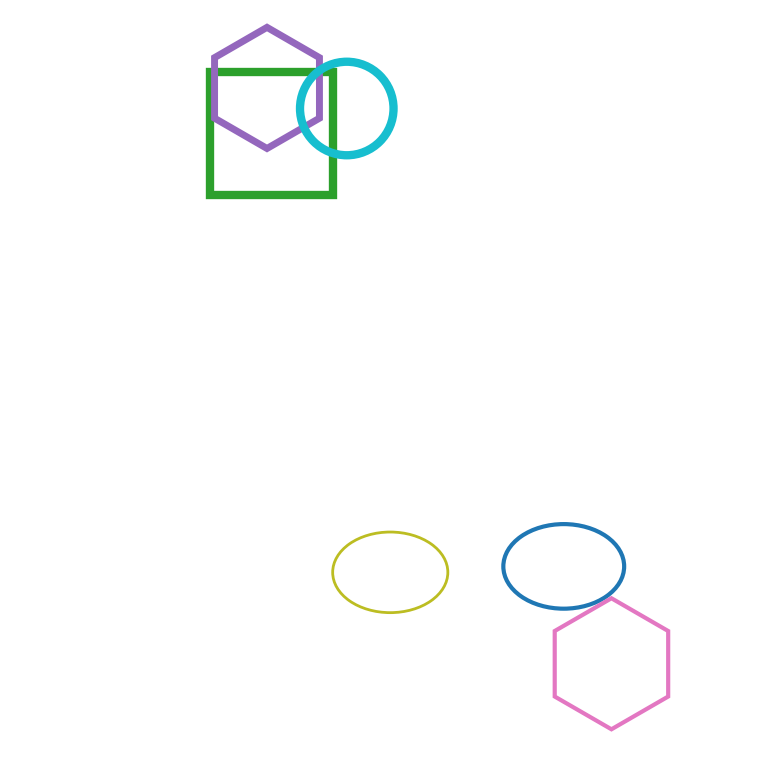[{"shape": "oval", "thickness": 1.5, "radius": 0.39, "center": [0.732, 0.264]}, {"shape": "square", "thickness": 3, "radius": 0.4, "center": [0.352, 0.827]}, {"shape": "hexagon", "thickness": 2.5, "radius": 0.39, "center": [0.347, 0.886]}, {"shape": "hexagon", "thickness": 1.5, "radius": 0.43, "center": [0.794, 0.138]}, {"shape": "oval", "thickness": 1, "radius": 0.37, "center": [0.507, 0.257]}, {"shape": "circle", "thickness": 3, "radius": 0.3, "center": [0.45, 0.859]}]